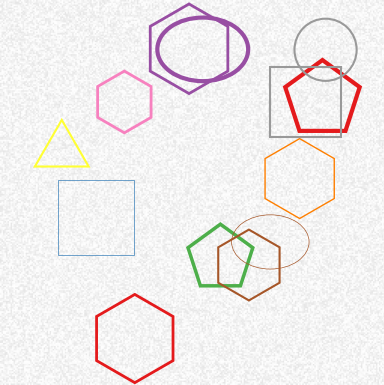[{"shape": "pentagon", "thickness": 3, "radius": 0.51, "center": [0.838, 0.742]}, {"shape": "hexagon", "thickness": 2, "radius": 0.57, "center": [0.35, 0.121]}, {"shape": "square", "thickness": 0.5, "radius": 0.49, "center": [0.25, 0.435]}, {"shape": "pentagon", "thickness": 2.5, "radius": 0.44, "center": [0.573, 0.329]}, {"shape": "oval", "thickness": 3, "radius": 0.59, "center": [0.527, 0.872]}, {"shape": "hexagon", "thickness": 2, "radius": 0.58, "center": [0.491, 0.873]}, {"shape": "hexagon", "thickness": 1, "radius": 0.52, "center": [0.778, 0.536]}, {"shape": "triangle", "thickness": 1.5, "radius": 0.4, "center": [0.16, 0.608]}, {"shape": "oval", "thickness": 0.5, "radius": 0.5, "center": [0.702, 0.372]}, {"shape": "hexagon", "thickness": 1.5, "radius": 0.46, "center": [0.647, 0.312]}, {"shape": "hexagon", "thickness": 2, "radius": 0.4, "center": [0.323, 0.735]}, {"shape": "circle", "thickness": 1.5, "radius": 0.4, "center": [0.846, 0.871]}, {"shape": "square", "thickness": 1.5, "radius": 0.46, "center": [0.794, 0.736]}]